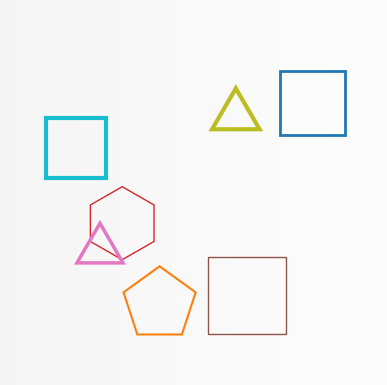[{"shape": "square", "thickness": 2, "radius": 0.42, "center": [0.807, 0.731]}, {"shape": "pentagon", "thickness": 1.5, "radius": 0.49, "center": [0.412, 0.21]}, {"shape": "hexagon", "thickness": 1, "radius": 0.47, "center": [0.315, 0.42]}, {"shape": "square", "thickness": 1, "radius": 0.5, "center": [0.637, 0.233]}, {"shape": "triangle", "thickness": 2.5, "radius": 0.34, "center": [0.258, 0.351]}, {"shape": "triangle", "thickness": 3, "radius": 0.35, "center": [0.609, 0.7]}, {"shape": "square", "thickness": 3, "radius": 0.39, "center": [0.196, 0.616]}]